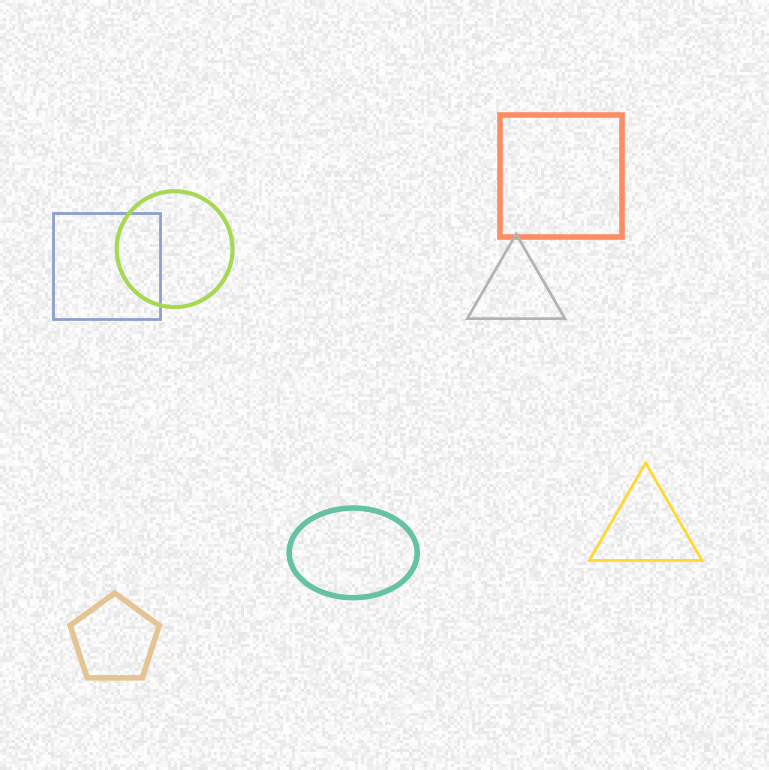[{"shape": "oval", "thickness": 2, "radius": 0.42, "center": [0.459, 0.282]}, {"shape": "square", "thickness": 2, "radius": 0.39, "center": [0.729, 0.771]}, {"shape": "square", "thickness": 1, "radius": 0.35, "center": [0.138, 0.655]}, {"shape": "circle", "thickness": 1.5, "radius": 0.38, "center": [0.227, 0.676]}, {"shape": "triangle", "thickness": 1, "radius": 0.42, "center": [0.839, 0.314]}, {"shape": "pentagon", "thickness": 2, "radius": 0.3, "center": [0.149, 0.169]}, {"shape": "triangle", "thickness": 1, "radius": 0.37, "center": [0.67, 0.623]}]